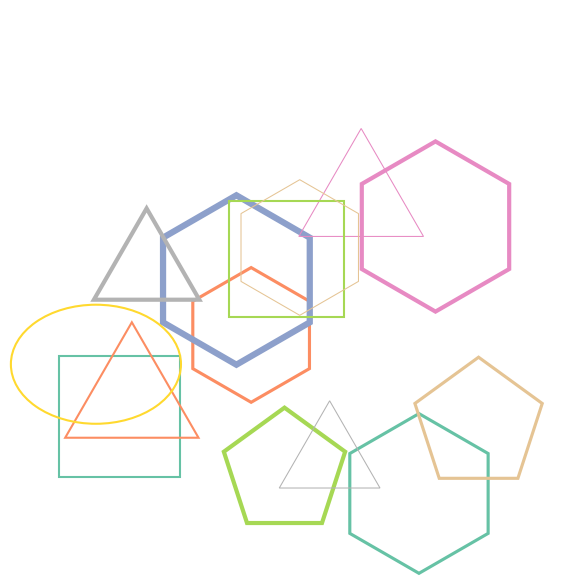[{"shape": "square", "thickness": 1, "radius": 0.52, "center": [0.207, 0.278]}, {"shape": "hexagon", "thickness": 1.5, "radius": 0.69, "center": [0.725, 0.145]}, {"shape": "hexagon", "thickness": 1.5, "radius": 0.58, "center": [0.435, 0.419]}, {"shape": "triangle", "thickness": 1, "radius": 0.67, "center": [0.228, 0.308]}, {"shape": "hexagon", "thickness": 3, "radius": 0.73, "center": [0.409, 0.514]}, {"shape": "hexagon", "thickness": 2, "radius": 0.74, "center": [0.754, 0.607]}, {"shape": "triangle", "thickness": 0.5, "radius": 0.62, "center": [0.625, 0.652]}, {"shape": "pentagon", "thickness": 2, "radius": 0.55, "center": [0.493, 0.183]}, {"shape": "square", "thickness": 1, "radius": 0.5, "center": [0.496, 0.551]}, {"shape": "oval", "thickness": 1, "radius": 0.74, "center": [0.166, 0.368]}, {"shape": "pentagon", "thickness": 1.5, "radius": 0.58, "center": [0.829, 0.265]}, {"shape": "hexagon", "thickness": 0.5, "radius": 0.59, "center": [0.519, 0.571]}, {"shape": "triangle", "thickness": 2, "radius": 0.53, "center": [0.254, 0.533]}, {"shape": "triangle", "thickness": 0.5, "radius": 0.5, "center": [0.571, 0.204]}]